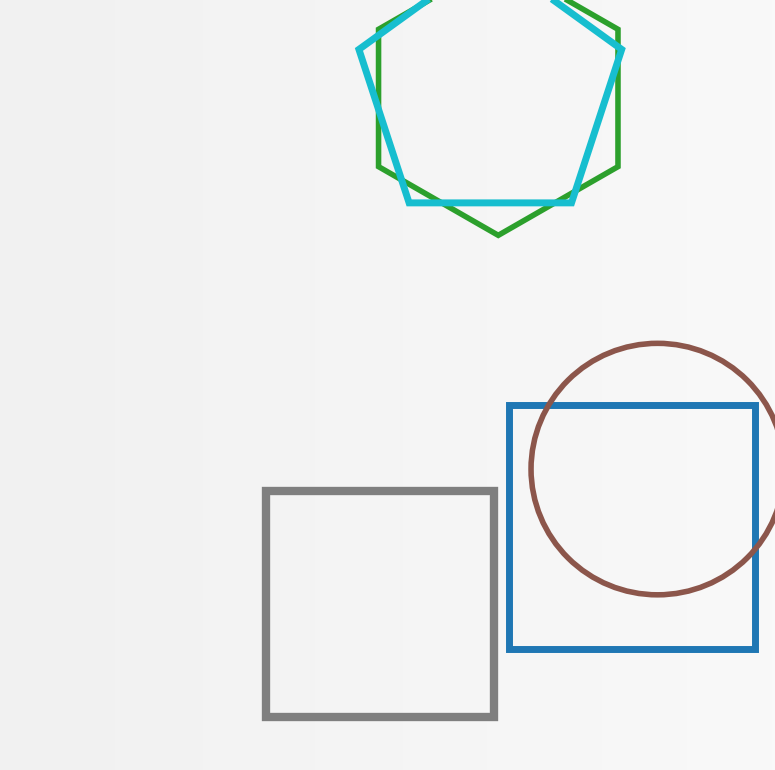[{"shape": "square", "thickness": 2.5, "radius": 0.79, "center": [0.816, 0.316]}, {"shape": "hexagon", "thickness": 2, "radius": 0.89, "center": [0.643, 0.873]}, {"shape": "circle", "thickness": 2, "radius": 0.82, "center": [0.849, 0.391]}, {"shape": "square", "thickness": 3, "radius": 0.74, "center": [0.49, 0.216]}, {"shape": "pentagon", "thickness": 2.5, "radius": 0.89, "center": [0.633, 0.881]}]